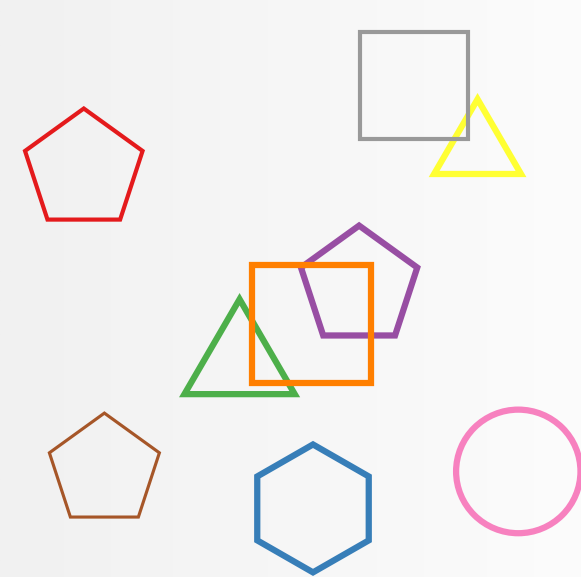[{"shape": "pentagon", "thickness": 2, "radius": 0.53, "center": [0.144, 0.705]}, {"shape": "hexagon", "thickness": 3, "radius": 0.55, "center": [0.539, 0.119]}, {"shape": "triangle", "thickness": 3, "radius": 0.55, "center": [0.412, 0.371]}, {"shape": "pentagon", "thickness": 3, "radius": 0.53, "center": [0.618, 0.503]}, {"shape": "square", "thickness": 3, "radius": 0.51, "center": [0.537, 0.438]}, {"shape": "triangle", "thickness": 3, "radius": 0.43, "center": [0.822, 0.741]}, {"shape": "pentagon", "thickness": 1.5, "radius": 0.5, "center": [0.18, 0.184]}, {"shape": "circle", "thickness": 3, "radius": 0.53, "center": [0.892, 0.183]}, {"shape": "square", "thickness": 2, "radius": 0.47, "center": [0.713, 0.851]}]